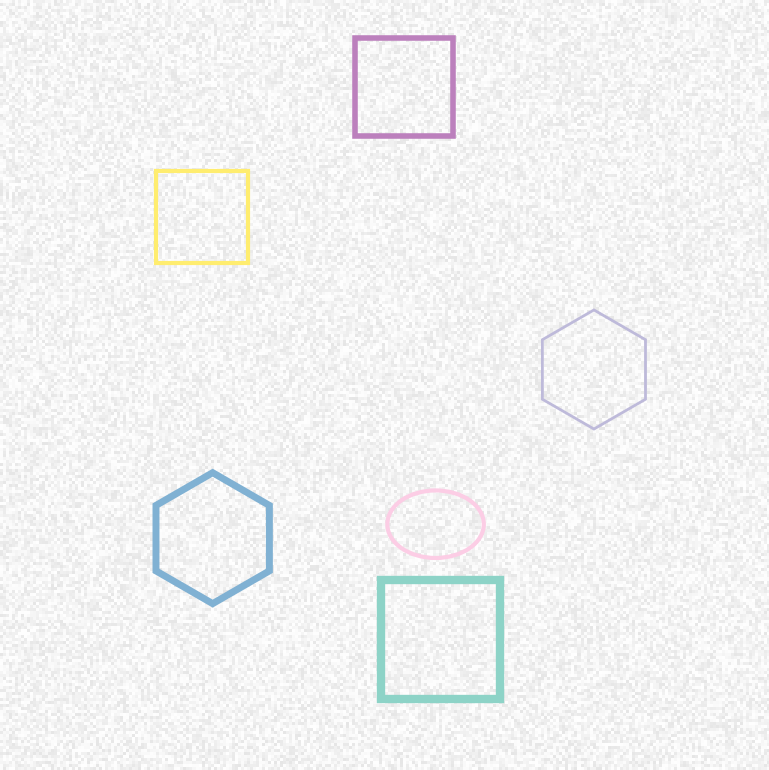[{"shape": "square", "thickness": 3, "radius": 0.39, "center": [0.572, 0.17]}, {"shape": "hexagon", "thickness": 1, "radius": 0.39, "center": [0.771, 0.52]}, {"shape": "hexagon", "thickness": 2.5, "radius": 0.43, "center": [0.276, 0.301]}, {"shape": "oval", "thickness": 1.5, "radius": 0.31, "center": [0.566, 0.319]}, {"shape": "square", "thickness": 2, "radius": 0.32, "center": [0.524, 0.887]}, {"shape": "square", "thickness": 1.5, "radius": 0.3, "center": [0.262, 0.718]}]